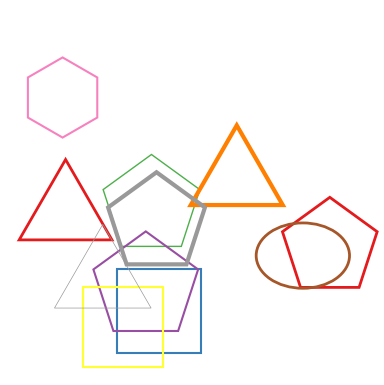[{"shape": "triangle", "thickness": 2, "radius": 0.7, "center": [0.17, 0.447]}, {"shape": "pentagon", "thickness": 2, "radius": 0.65, "center": [0.857, 0.358]}, {"shape": "square", "thickness": 1.5, "radius": 0.55, "center": [0.413, 0.192]}, {"shape": "pentagon", "thickness": 1, "radius": 0.66, "center": [0.393, 0.467]}, {"shape": "pentagon", "thickness": 1.5, "radius": 0.71, "center": [0.379, 0.256]}, {"shape": "triangle", "thickness": 3, "radius": 0.69, "center": [0.615, 0.536]}, {"shape": "square", "thickness": 1.5, "radius": 0.52, "center": [0.319, 0.15]}, {"shape": "oval", "thickness": 2, "radius": 0.61, "center": [0.787, 0.336]}, {"shape": "hexagon", "thickness": 1.5, "radius": 0.52, "center": [0.163, 0.747]}, {"shape": "triangle", "thickness": 0.5, "radius": 0.72, "center": [0.267, 0.272]}, {"shape": "pentagon", "thickness": 3, "radius": 0.66, "center": [0.407, 0.42]}]